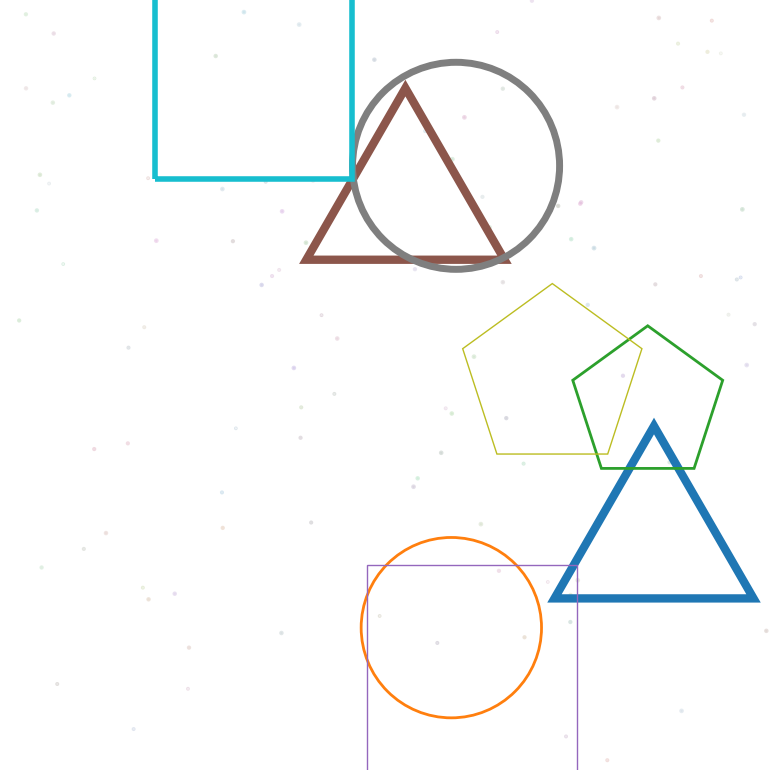[{"shape": "triangle", "thickness": 3, "radius": 0.75, "center": [0.849, 0.297]}, {"shape": "circle", "thickness": 1, "radius": 0.59, "center": [0.586, 0.185]}, {"shape": "pentagon", "thickness": 1, "radius": 0.51, "center": [0.841, 0.475]}, {"shape": "square", "thickness": 0.5, "radius": 0.68, "center": [0.613, 0.13]}, {"shape": "triangle", "thickness": 3, "radius": 0.74, "center": [0.526, 0.737]}, {"shape": "circle", "thickness": 2.5, "radius": 0.67, "center": [0.592, 0.785]}, {"shape": "pentagon", "thickness": 0.5, "radius": 0.61, "center": [0.717, 0.509]}, {"shape": "square", "thickness": 2, "radius": 0.64, "center": [0.329, 0.896]}]